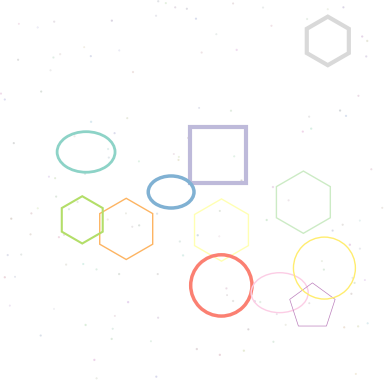[{"shape": "oval", "thickness": 2, "radius": 0.38, "center": [0.224, 0.605]}, {"shape": "hexagon", "thickness": 1, "radius": 0.4, "center": [0.575, 0.402]}, {"shape": "square", "thickness": 3, "radius": 0.36, "center": [0.566, 0.598]}, {"shape": "circle", "thickness": 2.5, "radius": 0.4, "center": [0.575, 0.259]}, {"shape": "oval", "thickness": 2.5, "radius": 0.3, "center": [0.444, 0.501]}, {"shape": "hexagon", "thickness": 1, "radius": 0.4, "center": [0.328, 0.405]}, {"shape": "hexagon", "thickness": 1.5, "radius": 0.31, "center": [0.214, 0.429]}, {"shape": "oval", "thickness": 1, "radius": 0.37, "center": [0.726, 0.24]}, {"shape": "hexagon", "thickness": 3, "radius": 0.32, "center": [0.851, 0.894]}, {"shape": "pentagon", "thickness": 0.5, "radius": 0.31, "center": [0.811, 0.203]}, {"shape": "hexagon", "thickness": 1, "radius": 0.4, "center": [0.788, 0.475]}, {"shape": "circle", "thickness": 1, "radius": 0.4, "center": [0.843, 0.304]}]